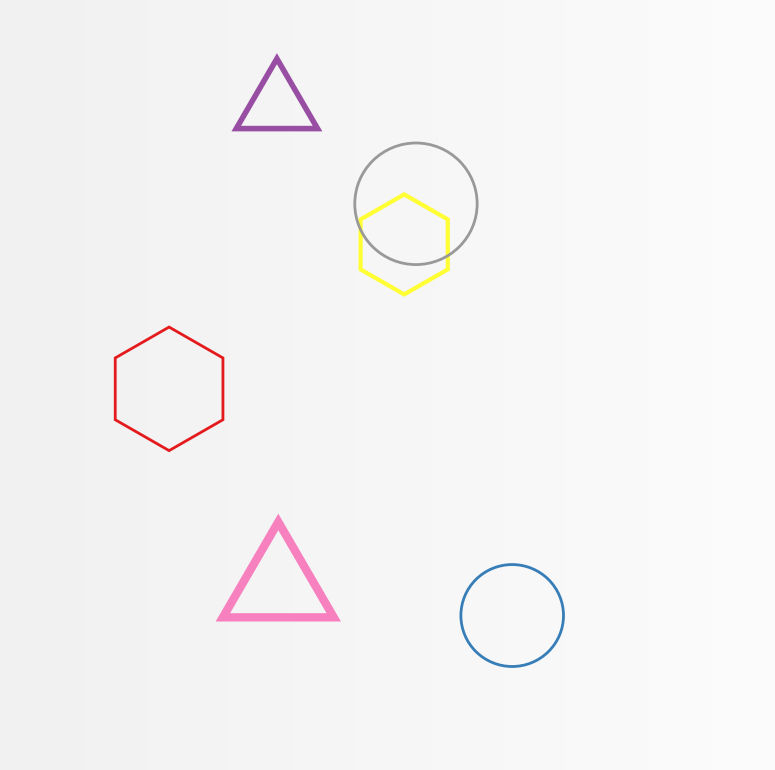[{"shape": "hexagon", "thickness": 1, "radius": 0.4, "center": [0.218, 0.495]}, {"shape": "circle", "thickness": 1, "radius": 0.33, "center": [0.661, 0.201]}, {"shape": "triangle", "thickness": 2, "radius": 0.3, "center": [0.357, 0.863]}, {"shape": "hexagon", "thickness": 1.5, "radius": 0.32, "center": [0.522, 0.683]}, {"shape": "triangle", "thickness": 3, "radius": 0.41, "center": [0.359, 0.24]}, {"shape": "circle", "thickness": 1, "radius": 0.39, "center": [0.537, 0.735]}]